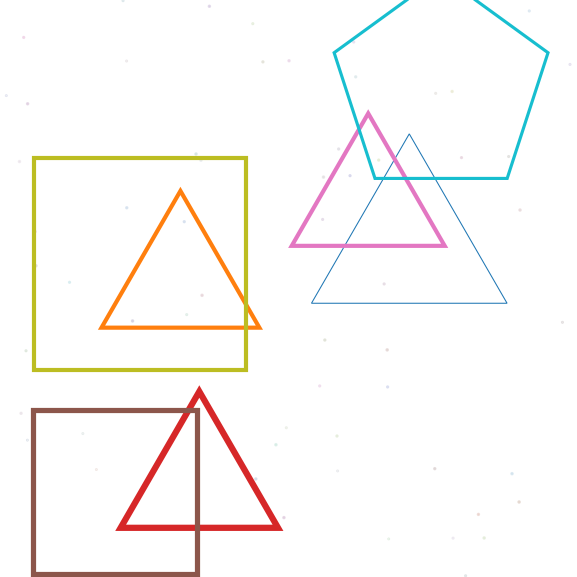[{"shape": "triangle", "thickness": 0.5, "radius": 0.98, "center": [0.709, 0.572]}, {"shape": "triangle", "thickness": 2, "radius": 0.79, "center": [0.312, 0.511]}, {"shape": "triangle", "thickness": 3, "radius": 0.79, "center": [0.345, 0.164]}, {"shape": "square", "thickness": 2.5, "radius": 0.71, "center": [0.199, 0.147]}, {"shape": "triangle", "thickness": 2, "radius": 0.76, "center": [0.638, 0.65]}, {"shape": "square", "thickness": 2, "radius": 0.92, "center": [0.242, 0.543]}, {"shape": "pentagon", "thickness": 1.5, "radius": 0.97, "center": [0.764, 0.848]}]